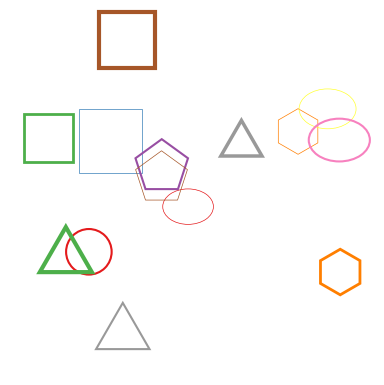[{"shape": "circle", "thickness": 1.5, "radius": 0.3, "center": [0.231, 0.346]}, {"shape": "oval", "thickness": 0.5, "radius": 0.33, "center": [0.489, 0.463]}, {"shape": "square", "thickness": 0.5, "radius": 0.41, "center": [0.287, 0.634]}, {"shape": "square", "thickness": 2, "radius": 0.32, "center": [0.127, 0.642]}, {"shape": "triangle", "thickness": 3, "radius": 0.39, "center": [0.171, 0.332]}, {"shape": "pentagon", "thickness": 1.5, "radius": 0.36, "center": [0.42, 0.567]}, {"shape": "hexagon", "thickness": 2, "radius": 0.3, "center": [0.884, 0.293]}, {"shape": "hexagon", "thickness": 0.5, "radius": 0.3, "center": [0.774, 0.659]}, {"shape": "oval", "thickness": 0.5, "radius": 0.37, "center": [0.851, 0.717]}, {"shape": "pentagon", "thickness": 0.5, "radius": 0.35, "center": [0.42, 0.538]}, {"shape": "square", "thickness": 3, "radius": 0.37, "center": [0.33, 0.896]}, {"shape": "oval", "thickness": 1.5, "radius": 0.4, "center": [0.881, 0.636]}, {"shape": "triangle", "thickness": 2.5, "radius": 0.31, "center": [0.627, 0.626]}, {"shape": "triangle", "thickness": 1.5, "radius": 0.4, "center": [0.319, 0.133]}]